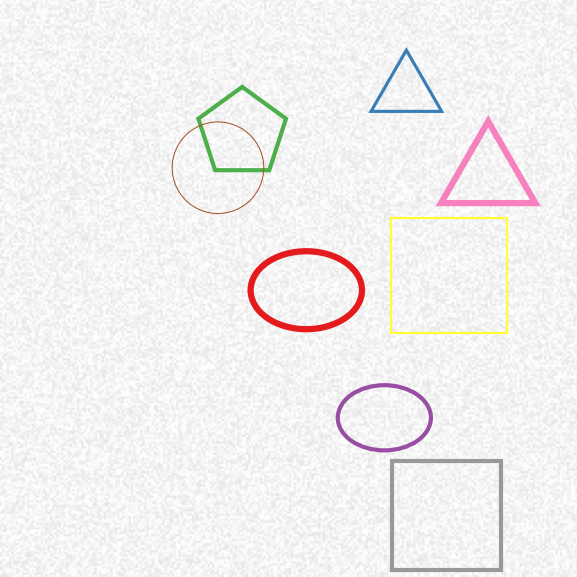[{"shape": "oval", "thickness": 3, "radius": 0.48, "center": [0.53, 0.497]}, {"shape": "triangle", "thickness": 1.5, "radius": 0.35, "center": [0.704, 0.842]}, {"shape": "pentagon", "thickness": 2, "radius": 0.4, "center": [0.419, 0.769]}, {"shape": "oval", "thickness": 2, "radius": 0.4, "center": [0.666, 0.276]}, {"shape": "square", "thickness": 1, "radius": 0.5, "center": [0.778, 0.522]}, {"shape": "circle", "thickness": 0.5, "radius": 0.4, "center": [0.377, 0.709]}, {"shape": "triangle", "thickness": 3, "radius": 0.47, "center": [0.845, 0.695]}, {"shape": "square", "thickness": 2, "radius": 0.47, "center": [0.773, 0.107]}]